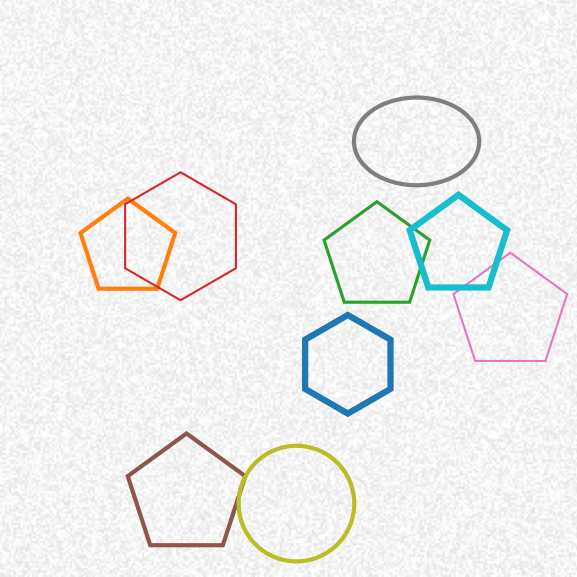[{"shape": "hexagon", "thickness": 3, "radius": 0.43, "center": [0.602, 0.368]}, {"shape": "pentagon", "thickness": 2, "radius": 0.43, "center": [0.221, 0.569]}, {"shape": "pentagon", "thickness": 1.5, "radius": 0.48, "center": [0.653, 0.554]}, {"shape": "hexagon", "thickness": 1, "radius": 0.55, "center": [0.313, 0.59]}, {"shape": "pentagon", "thickness": 2, "radius": 0.53, "center": [0.323, 0.142]}, {"shape": "pentagon", "thickness": 1, "radius": 0.52, "center": [0.884, 0.458]}, {"shape": "oval", "thickness": 2, "radius": 0.54, "center": [0.721, 0.754]}, {"shape": "circle", "thickness": 2, "radius": 0.5, "center": [0.513, 0.127]}, {"shape": "pentagon", "thickness": 3, "radius": 0.44, "center": [0.794, 0.573]}]